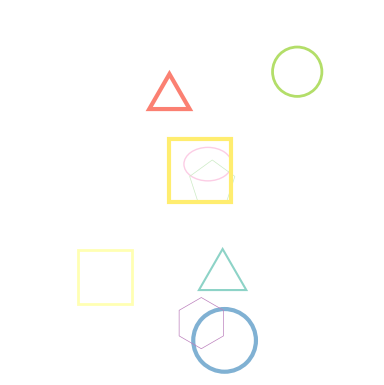[{"shape": "triangle", "thickness": 1.5, "radius": 0.36, "center": [0.578, 0.282]}, {"shape": "square", "thickness": 2, "radius": 0.35, "center": [0.273, 0.281]}, {"shape": "triangle", "thickness": 3, "radius": 0.3, "center": [0.44, 0.747]}, {"shape": "circle", "thickness": 3, "radius": 0.41, "center": [0.583, 0.116]}, {"shape": "circle", "thickness": 2, "radius": 0.32, "center": [0.772, 0.814]}, {"shape": "oval", "thickness": 1, "radius": 0.31, "center": [0.54, 0.574]}, {"shape": "hexagon", "thickness": 0.5, "radius": 0.33, "center": [0.523, 0.161]}, {"shape": "pentagon", "thickness": 0.5, "radius": 0.31, "center": [0.551, 0.523]}, {"shape": "square", "thickness": 3, "radius": 0.41, "center": [0.519, 0.557]}]